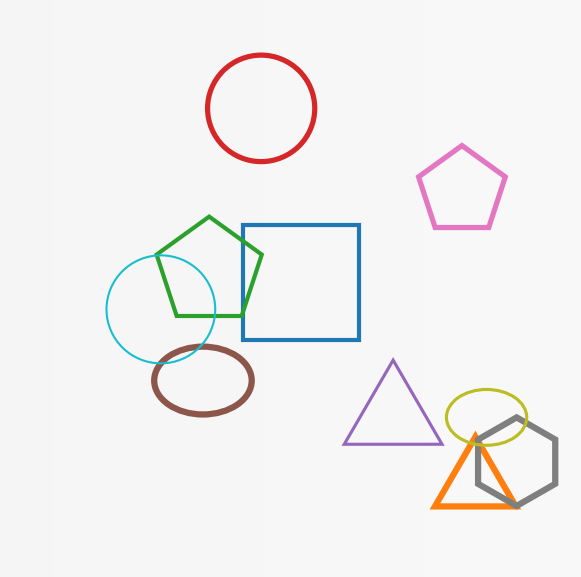[{"shape": "square", "thickness": 2, "radius": 0.5, "center": [0.518, 0.51]}, {"shape": "triangle", "thickness": 3, "radius": 0.4, "center": [0.818, 0.162]}, {"shape": "pentagon", "thickness": 2, "radius": 0.48, "center": [0.36, 0.529]}, {"shape": "circle", "thickness": 2.5, "radius": 0.46, "center": [0.449, 0.811]}, {"shape": "triangle", "thickness": 1.5, "radius": 0.49, "center": [0.676, 0.278]}, {"shape": "oval", "thickness": 3, "radius": 0.42, "center": [0.349, 0.34]}, {"shape": "pentagon", "thickness": 2.5, "radius": 0.39, "center": [0.795, 0.669]}, {"shape": "hexagon", "thickness": 3, "radius": 0.38, "center": [0.889, 0.2]}, {"shape": "oval", "thickness": 1.5, "radius": 0.35, "center": [0.837, 0.276]}, {"shape": "circle", "thickness": 1, "radius": 0.47, "center": [0.277, 0.463]}]